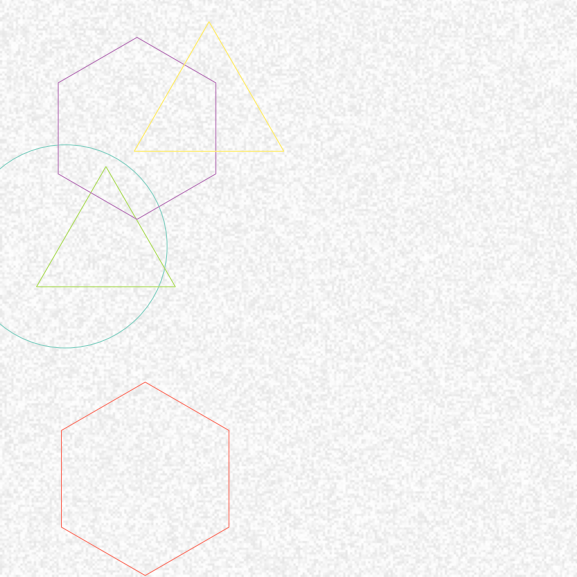[{"shape": "circle", "thickness": 0.5, "radius": 0.88, "center": [0.113, 0.573]}, {"shape": "hexagon", "thickness": 0.5, "radius": 0.84, "center": [0.251, 0.17]}, {"shape": "triangle", "thickness": 0.5, "radius": 0.69, "center": [0.183, 0.572]}, {"shape": "hexagon", "thickness": 0.5, "radius": 0.79, "center": [0.237, 0.777]}, {"shape": "triangle", "thickness": 0.5, "radius": 0.75, "center": [0.362, 0.812]}]